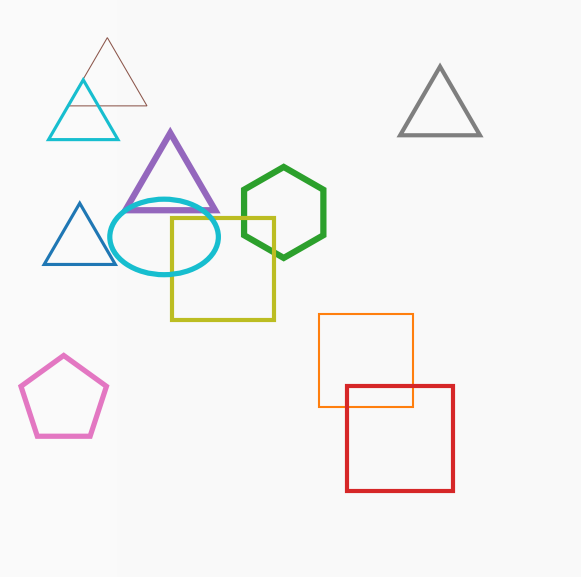[{"shape": "triangle", "thickness": 1.5, "radius": 0.35, "center": [0.137, 0.577]}, {"shape": "square", "thickness": 1, "radius": 0.4, "center": [0.629, 0.375]}, {"shape": "hexagon", "thickness": 3, "radius": 0.39, "center": [0.488, 0.631]}, {"shape": "square", "thickness": 2, "radius": 0.46, "center": [0.689, 0.239]}, {"shape": "triangle", "thickness": 3, "radius": 0.45, "center": [0.293, 0.68]}, {"shape": "triangle", "thickness": 0.5, "radius": 0.39, "center": [0.185, 0.855]}, {"shape": "pentagon", "thickness": 2.5, "radius": 0.39, "center": [0.11, 0.306]}, {"shape": "triangle", "thickness": 2, "radius": 0.4, "center": [0.757, 0.805]}, {"shape": "square", "thickness": 2, "radius": 0.44, "center": [0.384, 0.534]}, {"shape": "oval", "thickness": 2.5, "radius": 0.47, "center": [0.282, 0.589]}, {"shape": "triangle", "thickness": 1.5, "radius": 0.34, "center": [0.143, 0.792]}]